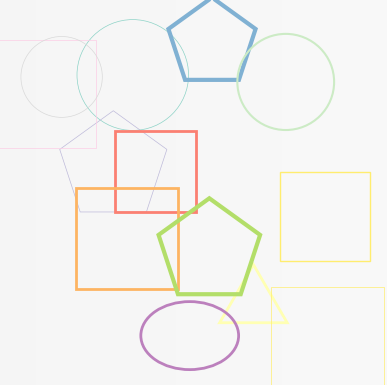[{"shape": "circle", "thickness": 0.5, "radius": 0.72, "center": [0.343, 0.805]}, {"shape": "triangle", "thickness": 2, "radius": 0.5, "center": [0.654, 0.212]}, {"shape": "pentagon", "thickness": 0.5, "radius": 0.73, "center": [0.292, 0.567]}, {"shape": "square", "thickness": 2, "radius": 0.52, "center": [0.4, 0.555]}, {"shape": "pentagon", "thickness": 3, "radius": 0.59, "center": [0.547, 0.888]}, {"shape": "square", "thickness": 2, "radius": 0.65, "center": [0.328, 0.381]}, {"shape": "pentagon", "thickness": 3, "radius": 0.69, "center": [0.54, 0.347]}, {"shape": "square", "thickness": 0.5, "radius": 0.7, "center": [0.109, 0.756]}, {"shape": "circle", "thickness": 0.5, "radius": 0.53, "center": [0.159, 0.8]}, {"shape": "oval", "thickness": 2, "radius": 0.63, "center": [0.49, 0.128]}, {"shape": "circle", "thickness": 1.5, "radius": 0.62, "center": [0.737, 0.787]}, {"shape": "square", "thickness": 1, "radius": 0.58, "center": [0.839, 0.437]}, {"shape": "square", "thickness": 0.5, "radius": 0.73, "center": [0.846, 0.107]}]